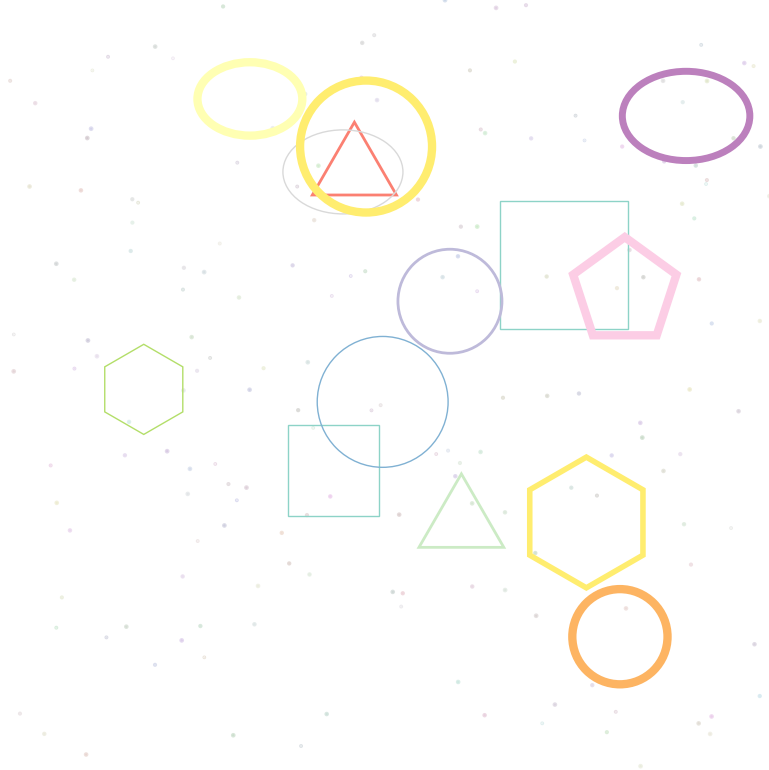[{"shape": "square", "thickness": 0.5, "radius": 0.41, "center": [0.732, 0.656]}, {"shape": "square", "thickness": 0.5, "radius": 0.3, "center": [0.433, 0.389]}, {"shape": "oval", "thickness": 3, "radius": 0.34, "center": [0.325, 0.872]}, {"shape": "circle", "thickness": 1, "radius": 0.34, "center": [0.584, 0.609]}, {"shape": "triangle", "thickness": 1, "radius": 0.32, "center": [0.46, 0.778]}, {"shape": "circle", "thickness": 0.5, "radius": 0.42, "center": [0.497, 0.478]}, {"shape": "circle", "thickness": 3, "radius": 0.31, "center": [0.805, 0.173]}, {"shape": "hexagon", "thickness": 0.5, "radius": 0.29, "center": [0.187, 0.494]}, {"shape": "pentagon", "thickness": 3, "radius": 0.35, "center": [0.811, 0.622]}, {"shape": "oval", "thickness": 0.5, "radius": 0.39, "center": [0.445, 0.777]}, {"shape": "oval", "thickness": 2.5, "radius": 0.41, "center": [0.891, 0.849]}, {"shape": "triangle", "thickness": 1, "radius": 0.32, "center": [0.599, 0.321]}, {"shape": "circle", "thickness": 3, "radius": 0.43, "center": [0.475, 0.81]}, {"shape": "hexagon", "thickness": 2, "radius": 0.42, "center": [0.761, 0.321]}]